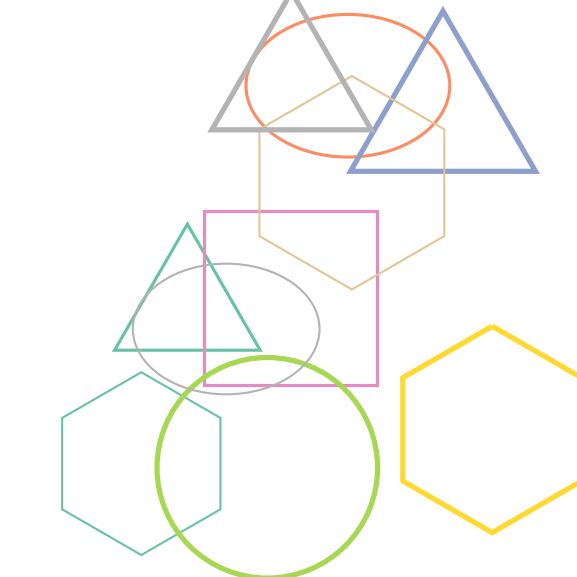[{"shape": "hexagon", "thickness": 1, "radius": 0.79, "center": [0.245, 0.196]}, {"shape": "triangle", "thickness": 1.5, "radius": 0.73, "center": [0.324, 0.465]}, {"shape": "oval", "thickness": 1.5, "radius": 0.88, "center": [0.602, 0.851]}, {"shape": "triangle", "thickness": 2.5, "radius": 0.93, "center": [0.767, 0.795]}, {"shape": "square", "thickness": 1.5, "radius": 0.75, "center": [0.503, 0.483]}, {"shape": "circle", "thickness": 2.5, "radius": 0.95, "center": [0.463, 0.189]}, {"shape": "hexagon", "thickness": 2.5, "radius": 0.89, "center": [0.852, 0.256]}, {"shape": "hexagon", "thickness": 1, "radius": 0.92, "center": [0.609, 0.683]}, {"shape": "oval", "thickness": 1, "radius": 0.81, "center": [0.392, 0.429]}, {"shape": "triangle", "thickness": 2.5, "radius": 0.8, "center": [0.505, 0.854]}]